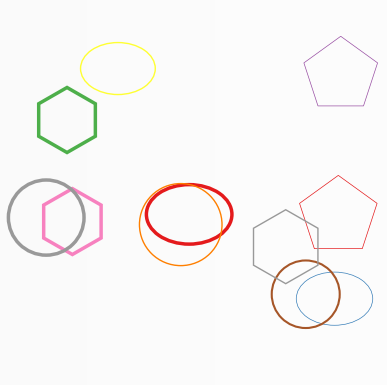[{"shape": "pentagon", "thickness": 0.5, "radius": 0.53, "center": [0.873, 0.439]}, {"shape": "oval", "thickness": 2.5, "radius": 0.55, "center": [0.488, 0.443]}, {"shape": "oval", "thickness": 0.5, "radius": 0.49, "center": [0.863, 0.224]}, {"shape": "hexagon", "thickness": 2.5, "radius": 0.42, "center": [0.173, 0.688]}, {"shape": "pentagon", "thickness": 0.5, "radius": 0.5, "center": [0.879, 0.806]}, {"shape": "circle", "thickness": 1, "radius": 0.53, "center": [0.466, 0.417]}, {"shape": "oval", "thickness": 1, "radius": 0.48, "center": [0.304, 0.822]}, {"shape": "circle", "thickness": 1.5, "radius": 0.44, "center": [0.789, 0.236]}, {"shape": "hexagon", "thickness": 2.5, "radius": 0.43, "center": [0.187, 0.425]}, {"shape": "hexagon", "thickness": 1, "radius": 0.48, "center": [0.737, 0.359]}, {"shape": "circle", "thickness": 2.5, "radius": 0.49, "center": [0.119, 0.435]}]